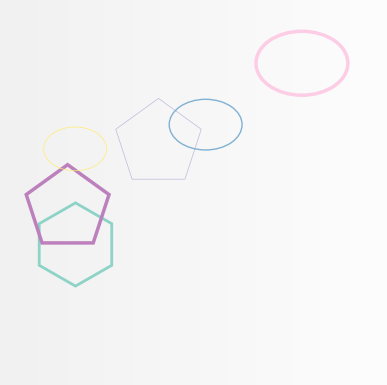[{"shape": "hexagon", "thickness": 2, "radius": 0.54, "center": [0.195, 0.365]}, {"shape": "pentagon", "thickness": 0.5, "radius": 0.58, "center": [0.409, 0.628]}, {"shape": "oval", "thickness": 1, "radius": 0.47, "center": [0.531, 0.676]}, {"shape": "oval", "thickness": 2.5, "radius": 0.59, "center": [0.779, 0.836]}, {"shape": "pentagon", "thickness": 2.5, "radius": 0.56, "center": [0.175, 0.46]}, {"shape": "oval", "thickness": 0.5, "radius": 0.41, "center": [0.194, 0.613]}]